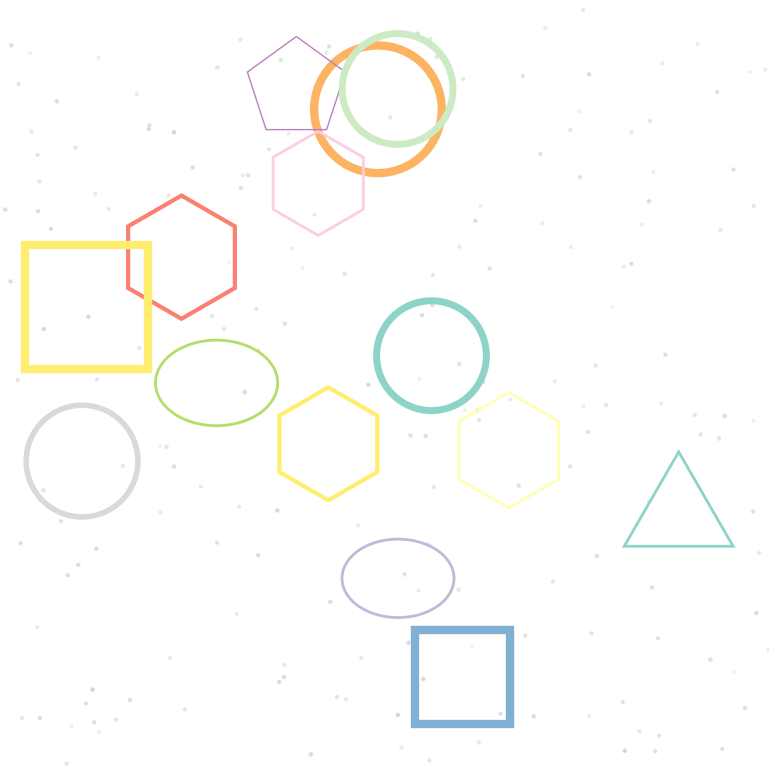[{"shape": "triangle", "thickness": 1, "radius": 0.41, "center": [0.881, 0.331]}, {"shape": "circle", "thickness": 2.5, "radius": 0.36, "center": [0.56, 0.538]}, {"shape": "hexagon", "thickness": 1, "radius": 0.37, "center": [0.661, 0.415]}, {"shape": "oval", "thickness": 1, "radius": 0.36, "center": [0.517, 0.249]}, {"shape": "hexagon", "thickness": 1.5, "radius": 0.4, "center": [0.236, 0.666]}, {"shape": "square", "thickness": 3, "radius": 0.31, "center": [0.601, 0.121]}, {"shape": "circle", "thickness": 3, "radius": 0.41, "center": [0.491, 0.858]}, {"shape": "oval", "thickness": 1, "radius": 0.4, "center": [0.281, 0.503]}, {"shape": "hexagon", "thickness": 1, "radius": 0.34, "center": [0.413, 0.762]}, {"shape": "circle", "thickness": 2, "radius": 0.36, "center": [0.107, 0.401]}, {"shape": "pentagon", "thickness": 0.5, "radius": 0.33, "center": [0.385, 0.886]}, {"shape": "circle", "thickness": 2.5, "radius": 0.36, "center": [0.516, 0.884]}, {"shape": "square", "thickness": 3, "radius": 0.4, "center": [0.112, 0.601]}, {"shape": "hexagon", "thickness": 1.5, "radius": 0.37, "center": [0.426, 0.424]}]